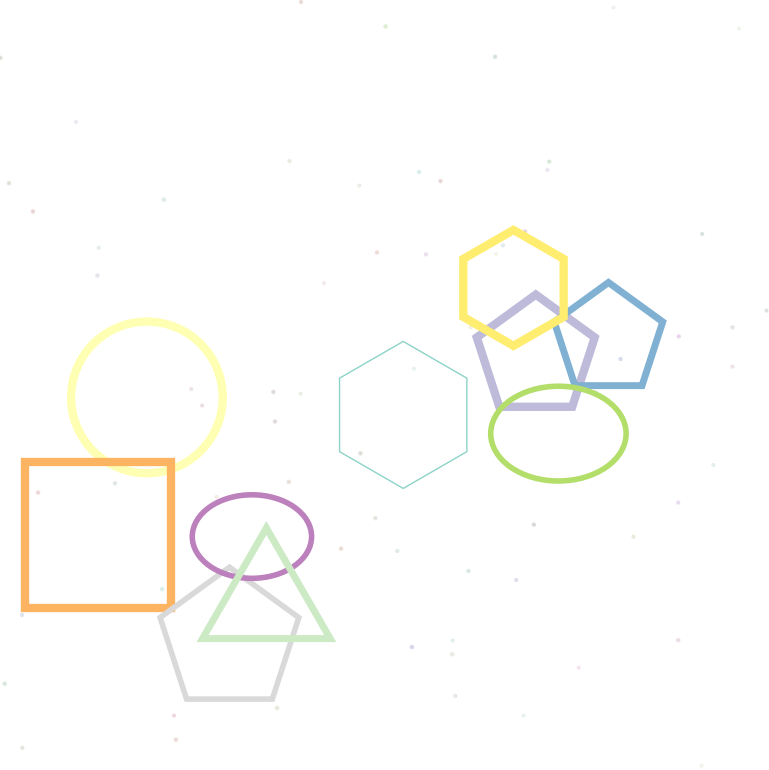[{"shape": "hexagon", "thickness": 0.5, "radius": 0.48, "center": [0.524, 0.461]}, {"shape": "circle", "thickness": 3, "radius": 0.49, "center": [0.191, 0.484]}, {"shape": "pentagon", "thickness": 3, "radius": 0.4, "center": [0.696, 0.537]}, {"shape": "pentagon", "thickness": 2.5, "radius": 0.37, "center": [0.79, 0.559]}, {"shape": "square", "thickness": 3, "radius": 0.47, "center": [0.127, 0.305]}, {"shape": "oval", "thickness": 2, "radius": 0.44, "center": [0.725, 0.437]}, {"shape": "pentagon", "thickness": 2, "radius": 0.47, "center": [0.298, 0.169]}, {"shape": "oval", "thickness": 2, "radius": 0.39, "center": [0.327, 0.303]}, {"shape": "triangle", "thickness": 2.5, "radius": 0.48, "center": [0.346, 0.219]}, {"shape": "hexagon", "thickness": 3, "radius": 0.38, "center": [0.667, 0.626]}]